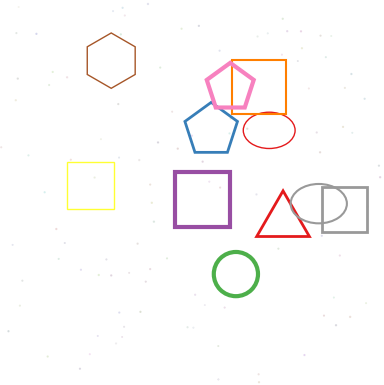[{"shape": "oval", "thickness": 1, "radius": 0.34, "center": [0.699, 0.661]}, {"shape": "triangle", "thickness": 2, "radius": 0.4, "center": [0.735, 0.425]}, {"shape": "pentagon", "thickness": 2, "radius": 0.36, "center": [0.549, 0.662]}, {"shape": "circle", "thickness": 3, "radius": 0.29, "center": [0.613, 0.288]}, {"shape": "square", "thickness": 3, "radius": 0.36, "center": [0.526, 0.482]}, {"shape": "square", "thickness": 1.5, "radius": 0.35, "center": [0.674, 0.773]}, {"shape": "square", "thickness": 1, "radius": 0.31, "center": [0.235, 0.517]}, {"shape": "hexagon", "thickness": 1, "radius": 0.36, "center": [0.289, 0.842]}, {"shape": "pentagon", "thickness": 3, "radius": 0.32, "center": [0.598, 0.773]}, {"shape": "square", "thickness": 2, "radius": 0.29, "center": [0.895, 0.456]}, {"shape": "oval", "thickness": 1.5, "radius": 0.37, "center": [0.828, 0.471]}]